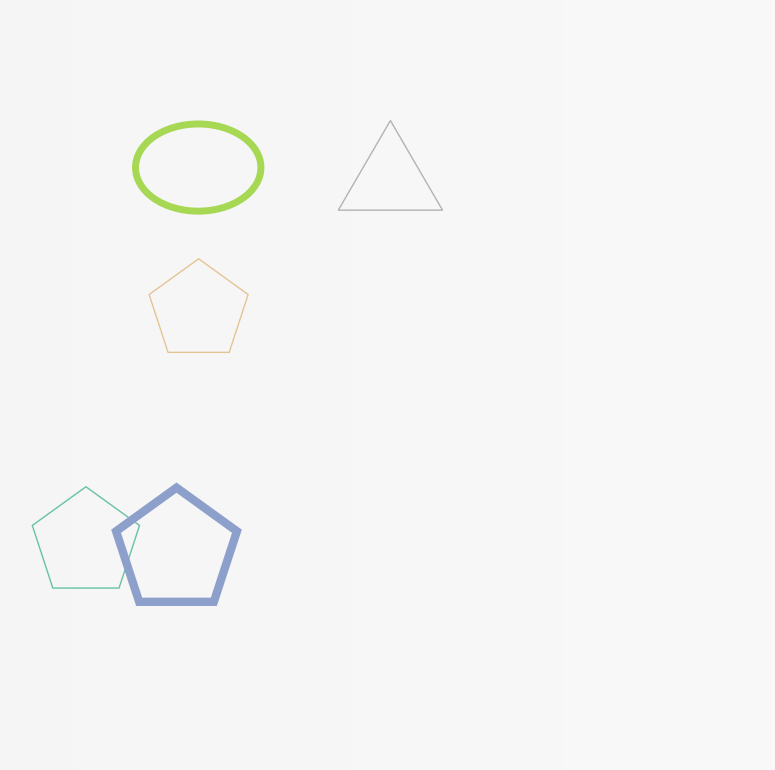[{"shape": "pentagon", "thickness": 0.5, "radius": 0.36, "center": [0.111, 0.295]}, {"shape": "pentagon", "thickness": 3, "radius": 0.41, "center": [0.228, 0.285]}, {"shape": "oval", "thickness": 2.5, "radius": 0.4, "center": [0.256, 0.782]}, {"shape": "pentagon", "thickness": 0.5, "radius": 0.34, "center": [0.256, 0.597]}, {"shape": "triangle", "thickness": 0.5, "radius": 0.39, "center": [0.504, 0.766]}]